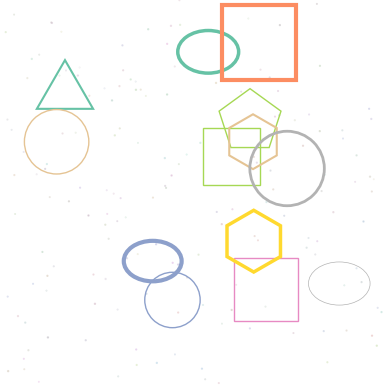[{"shape": "triangle", "thickness": 1.5, "radius": 0.42, "center": [0.169, 0.759]}, {"shape": "oval", "thickness": 2.5, "radius": 0.4, "center": [0.541, 0.865]}, {"shape": "square", "thickness": 3, "radius": 0.48, "center": [0.673, 0.89]}, {"shape": "oval", "thickness": 3, "radius": 0.38, "center": [0.397, 0.322]}, {"shape": "circle", "thickness": 1, "radius": 0.36, "center": [0.448, 0.221]}, {"shape": "square", "thickness": 1, "radius": 0.41, "center": [0.691, 0.248]}, {"shape": "square", "thickness": 1, "radius": 0.37, "center": [0.602, 0.593]}, {"shape": "pentagon", "thickness": 1, "radius": 0.42, "center": [0.649, 0.685]}, {"shape": "hexagon", "thickness": 2.5, "radius": 0.4, "center": [0.659, 0.374]}, {"shape": "hexagon", "thickness": 1.5, "radius": 0.36, "center": [0.657, 0.632]}, {"shape": "circle", "thickness": 1, "radius": 0.42, "center": [0.147, 0.632]}, {"shape": "oval", "thickness": 0.5, "radius": 0.4, "center": [0.881, 0.264]}, {"shape": "circle", "thickness": 2, "radius": 0.48, "center": [0.746, 0.562]}]